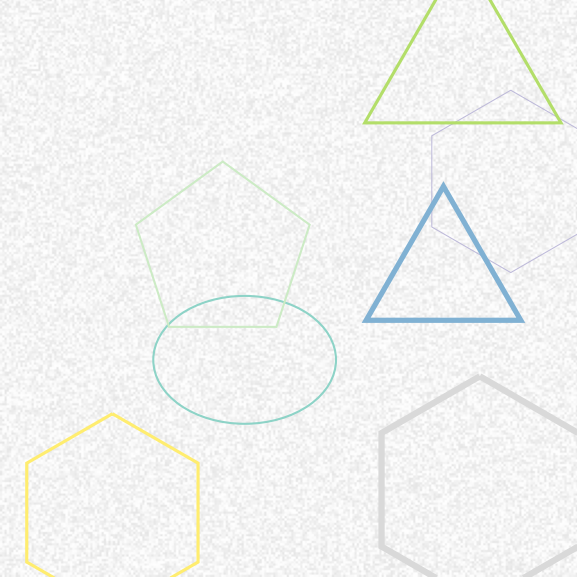[{"shape": "oval", "thickness": 1, "radius": 0.79, "center": [0.424, 0.376]}, {"shape": "hexagon", "thickness": 0.5, "radius": 0.79, "center": [0.884, 0.685]}, {"shape": "triangle", "thickness": 2.5, "radius": 0.77, "center": [0.768, 0.522]}, {"shape": "triangle", "thickness": 1.5, "radius": 0.98, "center": [0.801, 0.884]}, {"shape": "hexagon", "thickness": 3, "radius": 0.98, "center": [0.831, 0.151]}, {"shape": "pentagon", "thickness": 1, "radius": 0.79, "center": [0.386, 0.561]}, {"shape": "hexagon", "thickness": 1.5, "radius": 0.86, "center": [0.195, 0.112]}]